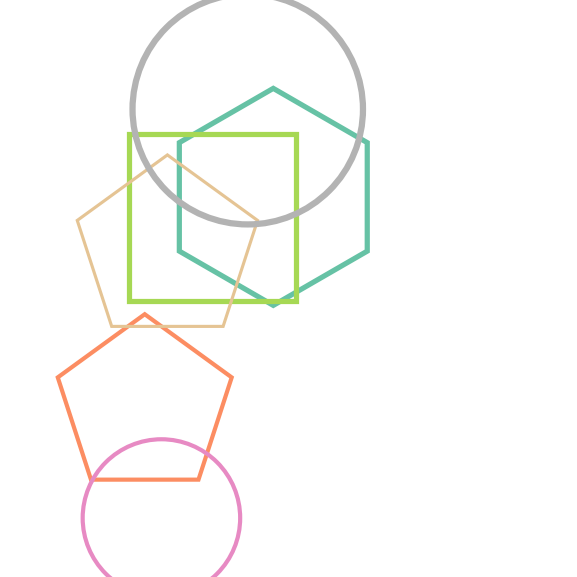[{"shape": "hexagon", "thickness": 2.5, "radius": 0.94, "center": [0.473, 0.658]}, {"shape": "pentagon", "thickness": 2, "radius": 0.79, "center": [0.251, 0.297]}, {"shape": "circle", "thickness": 2, "radius": 0.68, "center": [0.28, 0.102]}, {"shape": "square", "thickness": 2.5, "radius": 0.72, "center": [0.368, 0.622]}, {"shape": "pentagon", "thickness": 1.5, "radius": 0.82, "center": [0.29, 0.567]}, {"shape": "circle", "thickness": 3, "radius": 1.0, "center": [0.429, 0.81]}]